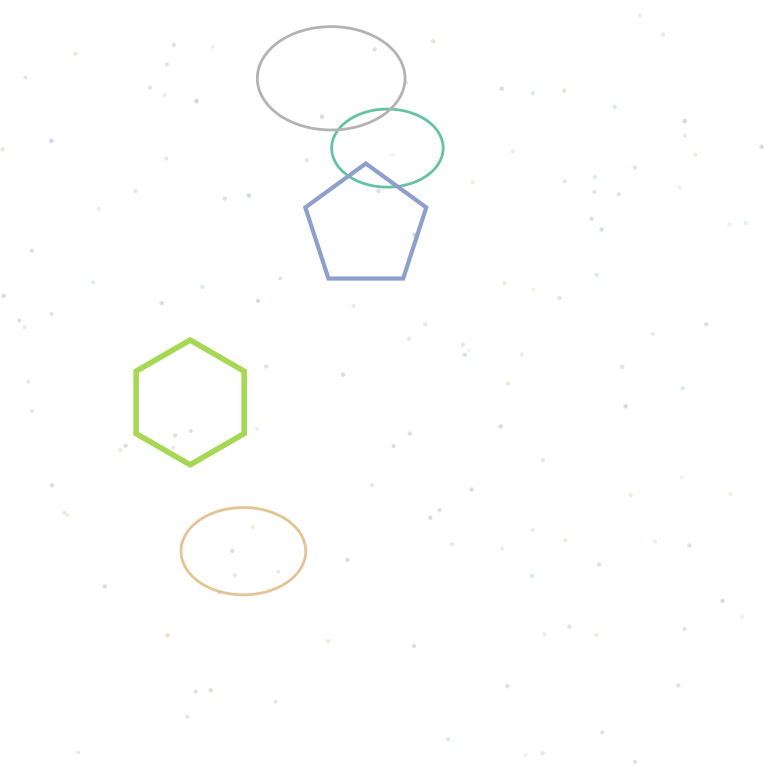[{"shape": "oval", "thickness": 1, "radius": 0.36, "center": [0.503, 0.808]}, {"shape": "pentagon", "thickness": 1.5, "radius": 0.41, "center": [0.475, 0.705]}, {"shape": "hexagon", "thickness": 2, "radius": 0.4, "center": [0.247, 0.477]}, {"shape": "oval", "thickness": 1, "radius": 0.41, "center": [0.316, 0.284]}, {"shape": "oval", "thickness": 1, "radius": 0.48, "center": [0.43, 0.898]}]